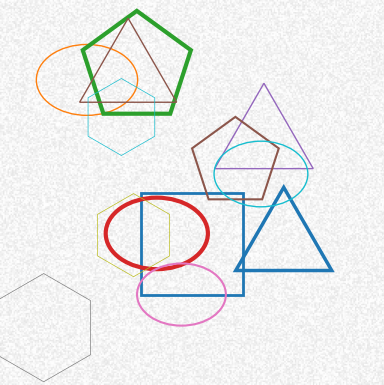[{"shape": "triangle", "thickness": 2.5, "radius": 0.72, "center": [0.737, 0.369]}, {"shape": "square", "thickness": 2, "radius": 0.66, "center": [0.5, 0.366]}, {"shape": "oval", "thickness": 1, "radius": 0.66, "center": [0.226, 0.792]}, {"shape": "pentagon", "thickness": 3, "radius": 0.74, "center": [0.355, 0.824]}, {"shape": "oval", "thickness": 3, "radius": 0.66, "center": [0.407, 0.394]}, {"shape": "triangle", "thickness": 1, "radius": 0.74, "center": [0.686, 0.636]}, {"shape": "triangle", "thickness": 1, "radius": 0.73, "center": [0.333, 0.807]}, {"shape": "pentagon", "thickness": 1.5, "radius": 0.59, "center": [0.611, 0.578]}, {"shape": "oval", "thickness": 1.5, "radius": 0.58, "center": [0.471, 0.235]}, {"shape": "hexagon", "thickness": 0.5, "radius": 0.7, "center": [0.113, 0.149]}, {"shape": "hexagon", "thickness": 0.5, "radius": 0.54, "center": [0.347, 0.389]}, {"shape": "hexagon", "thickness": 0.5, "radius": 0.5, "center": [0.315, 0.696]}, {"shape": "oval", "thickness": 1, "radius": 0.61, "center": [0.678, 0.548]}]